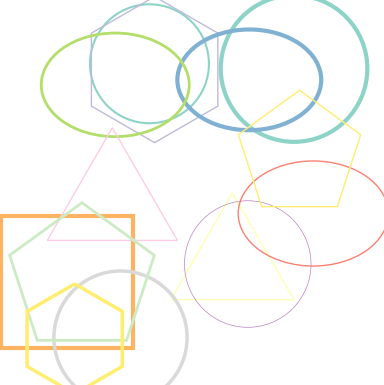[{"shape": "circle", "thickness": 3, "radius": 0.95, "center": [0.764, 0.822]}, {"shape": "circle", "thickness": 1.5, "radius": 0.77, "center": [0.388, 0.834]}, {"shape": "triangle", "thickness": 1, "radius": 0.92, "center": [0.604, 0.314]}, {"shape": "hexagon", "thickness": 1, "radius": 0.95, "center": [0.402, 0.819]}, {"shape": "oval", "thickness": 1, "radius": 0.97, "center": [0.814, 0.445]}, {"shape": "oval", "thickness": 3, "radius": 0.93, "center": [0.648, 0.793]}, {"shape": "square", "thickness": 3, "radius": 0.86, "center": [0.174, 0.268]}, {"shape": "oval", "thickness": 2, "radius": 0.96, "center": [0.299, 0.78]}, {"shape": "triangle", "thickness": 1, "radius": 0.98, "center": [0.292, 0.473]}, {"shape": "circle", "thickness": 2.5, "radius": 0.86, "center": [0.313, 0.123]}, {"shape": "circle", "thickness": 0.5, "radius": 0.82, "center": [0.643, 0.314]}, {"shape": "pentagon", "thickness": 2, "radius": 0.99, "center": [0.213, 0.276]}, {"shape": "hexagon", "thickness": 2.5, "radius": 0.71, "center": [0.194, 0.12]}, {"shape": "pentagon", "thickness": 1, "radius": 0.84, "center": [0.778, 0.598]}]